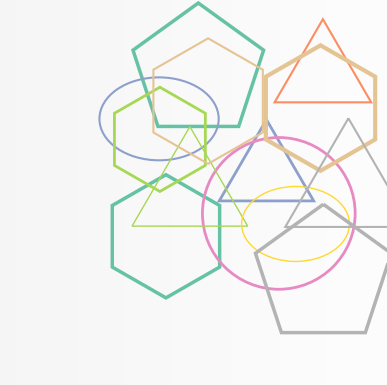[{"shape": "hexagon", "thickness": 2.5, "radius": 0.8, "center": [0.428, 0.386]}, {"shape": "pentagon", "thickness": 2.5, "radius": 0.89, "center": [0.512, 0.815]}, {"shape": "triangle", "thickness": 1.5, "radius": 0.72, "center": [0.833, 0.806]}, {"shape": "triangle", "thickness": 2, "radius": 0.7, "center": [0.688, 0.549]}, {"shape": "oval", "thickness": 1.5, "radius": 0.77, "center": [0.41, 0.691]}, {"shape": "circle", "thickness": 2, "radius": 0.99, "center": [0.719, 0.446]}, {"shape": "hexagon", "thickness": 2, "radius": 0.68, "center": [0.413, 0.638]}, {"shape": "triangle", "thickness": 1, "radius": 0.86, "center": [0.49, 0.499]}, {"shape": "oval", "thickness": 1, "radius": 0.7, "center": [0.763, 0.418]}, {"shape": "hexagon", "thickness": 3, "radius": 0.81, "center": [0.827, 0.719]}, {"shape": "hexagon", "thickness": 1.5, "radius": 0.82, "center": [0.537, 0.737]}, {"shape": "pentagon", "thickness": 2.5, "radius": 0.92, "center": [0.835, 0.285]}, {"shape": "triangle", "thickness": 1.5, "radius": 0.94, "center": [0.899, 0.505]}]